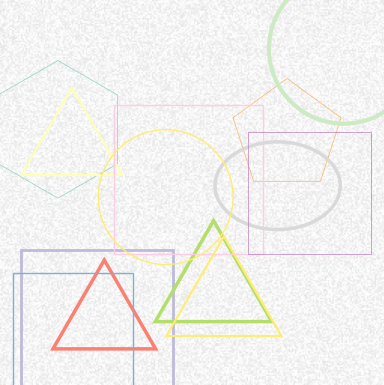[{"shape": "hexagon", "thickness": 0.5, "radius": 0.89, "center": [0.15, 0.664]}, {"shape": "triangle", "thickness": 1.5, "radius": 0.76, "center": [0.187, 0.621]}, {"shape": "square", "thickness": 2, "radius": 0.99, "center": [0.252, 0.152]}, {"shape": "triangle", "thickness": 2.5, "radius": 0.77, "center": [0.271, 0.171]}, {"shape": "square", "thickness": 1, "radius": 0.78, "center": [0.189, 0.134]}, {"shape": "pentagon", "thickness": 0.5, "radius": 0.74, "center": [0.746, 0.649]}, {"shape": "triangle", "thickness": 2.5, "radius": 0.87, "center": [0.555, 0.252]}, {"shape": "square", "thickness": 1, "radius": 0.97, "center": [0.49, 0.534]}, {"shape": "oval", "thickness": 2.5, "radius": 0.81, "center": [0.721, 0.518]}, {"shape": "square", "thickness": 0.5, "radius": 0.79, "center": [0.804, 0.499]}, {"shape": "circle", "thickness": 3, "radius": 0.97, "center": [0.893, 0.873]}, {"shape": "circle", "thickness": 1, "radius": 0.88, "center": [0.43, 0.488]}, {"shape": "triangle", "thickness": 1.5, "radius": 0.86, "center": [0.581, 0.214]}]